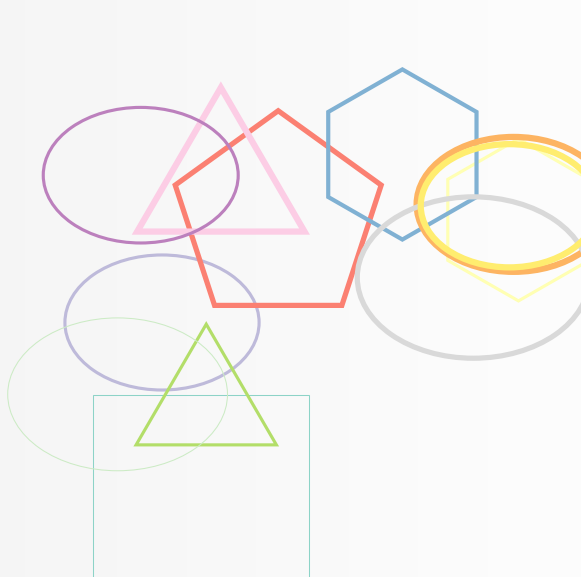[{"shape": "square", "thickness": 0.5, "radius": 0.93, "center": [0.345, 0.13]}, {"shape": "hexagon", "thickness": 1.5, "radius": 0.7, "center": [0.892, 0.618]}, {"shape": "oval", "thickness": 1.5, "radius": 0.84, "center": [0.279, 0.441]}, {"shape": "pentagon", "thickness": 2.5, "radius": 0.93, "center": [0.479, 0.621]}, {"shape": "hexagon", "thickness": 2, "radius": 0.74, "center": [0.692, 0.732]}, {"shape": "oval", "thickness": 3, "radius": 0.83, "center": [0.884, 0.645]}, {"shape": "triangle", "thickness": 1.5, "radius": 0.7, "center": [0.355, 0.298]}, {"shape": "triangle", "thickness": 3, "radius": 0.83, "center": [0.38, 0.681]}, {"shape": "oval", "thickness": 2.5, "radius": 1.0, "center": [0.814, 0.519]}, {"shape": "oval", "thickness": 1.5, "radius": 0.84, "center": [0.242, 0.696]}, {"shape": "oval", "thickness": 0.5, "radius": 0.95, "center": [0.202, 0.316]}, {"shape": "oval", "thickness": 3, "radius": 0.76, "center": [0.876, 0.643]}]